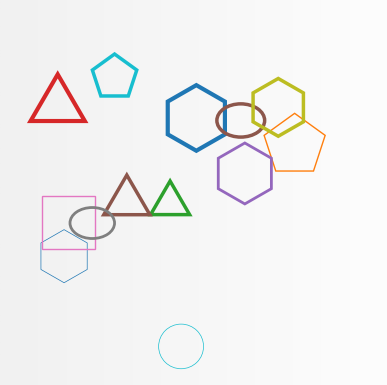[{"shape": "hexagon", "thickness": 0.5, "radius": 0.34, "center": [0.165, 0.335]}, {"shape": "hexagon", "thickness": 3, "radius": 0.43, "center": [0.507, 0.694]}, {"shape": "pentagon", "thickness": 1, "radius": 0.41, "center": [0.76, 0.623]}, {"shape": "triangle", "thickness": 2.5, "radius": 0.29, "center": [0.439, 0.472]}, {"shape": "triangle", "thickness": 3, "radius": 0.4, "center": [0.149, 0.726]}, {"shape": "hexagon", "thickness": 2, "radius": 0.4, "center": [0.632, 0.549]}, {"shape": "triangle", "thickness": 2.5, "radius": 0.34, "center": [0.327, 0.477]}, {"shape": "oval", "thickness": 2.5, "radius": 0.31, "center": [0.621, 0.687]}, {"shape": "square", "thickness": 1, "radius": 0.34, "center": [0.176, 0.422]}, {"shape": "oval", "thickness": 2, "radius": 0.29, "center": [0.238, 0.421]}, {"shape": "hexagon", "thickness": 2.5, "radius": 0.38, "center": [0.718, 0.721]}, {"shape": "pentagon", "thickness": 2.5, "radius": 0.3, "center": [0.296, 0.799]}, {"shape": "circle", "thickness": 0.5, "radius": 0.29, "center": [0.467, 0.1]}]